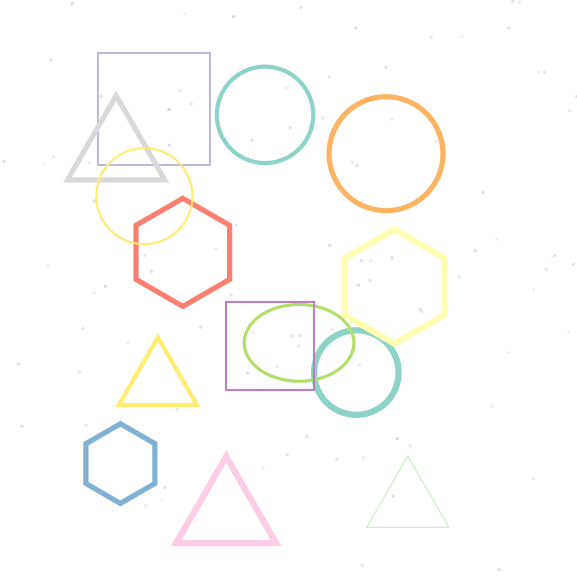[{"shape": "circle", "thickness": 3, "radius": 0.37, "center": [0.617, 0.354]}, {"shape": "circle", "thickness": 2, "radius": 0.42, "center": [0.459, 0.8]}, {"shape": "hexagon", "thickness": 3, "radius": 0.49, "center": [0.683, 0.503]}, {"shape": "square", "thickness": 1, "radius": 0.48, "center": [0.267, 0.81]}, {"shape": "hexagon", "thickness": 2.5, "radius": 0.47, "center": [0.317, 0.562]}, {"shape": "hexagon", "thickness": 2.5, "radius": 0.34, "center": [0.208, 0.196]}, {"shape": "circle", "thickness": 2.5, "radius": 0.49, "center": [0.668, 0.733]}, {"shape": "oval", "thickness": 1.5, "radius": 0.47, "center": [0.518, 0.405]}, {"shape": "triangle", "thickness": 3, "radius": 0.5, "center": [0.392, 0.109]}, {"shape": "triangle", "thickness": 2.5, "radius": 0.49, "center": [0.201, 0.736]}, {"shape": "square", "thickness": 1, "radius": 0.38, "center": [0.467, 0.4]}, {"shape": "triangle", "thickness": 0.5, "radius": 0.41, "center": [0.706, 0.127]}, {"shape": "triangle", "thickness": 2, "radius": 0.39, "center": [0.273, 0.337]}, {"shape": "circle", "thickness": 1, "radius": 0.42, "center": [0.25, 0.659]}]